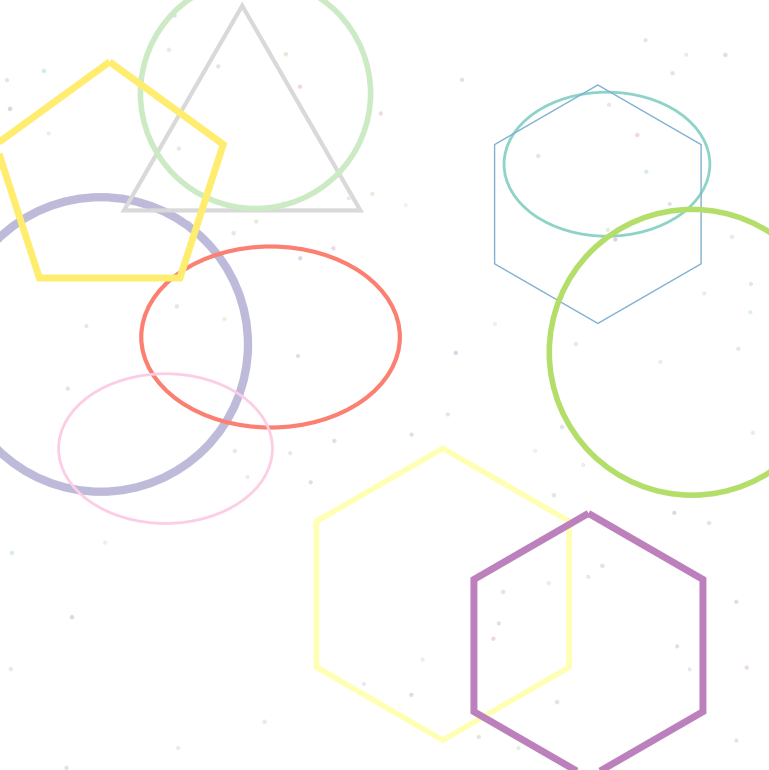[{"shape": "oval", "thickness": 1, "radius": 0.67, "center": [0.788, 0.787]}, {"shape": "hexagon", "thickness": 2, "radius": 0.95, "center": [0.575, 0.228]}, {"shape": "circle", "thickness": 3, "radius": 0.96, "center": [0.131, 0.553]}, {"shape": "oval", "thickness": 1.5, "radius": 0.84, "center": [0.351, 0.562]}, {"shape": "hexagon", "thickness": 0.5, "radius": 0.77, "center": [0.776, 0.735]}, {"shape": "circle", "thickness": 2, "radius": 0.93, "center": [0.899, 0.542]}, {"shape": "oval", "thickness": 1, "radius": 0.69, "center": [0.215, 0.417]}, {"shape": "triangle", "thickness": 1.5, "radius": 0.89, "center": [0.315, 0.815]}, {"shape": "hexagon", "thickness": 2.5, "radius": 0.86, "center": [0.764, 0.162]}, {"shape": "circle", "thickness": 2, "radius": 0.75, "center": [0.332, 0.879]}, {"shape": "pentagon", "thickness": 2.5, "radius": 0.78, "center": [0.142, 0.764]}]